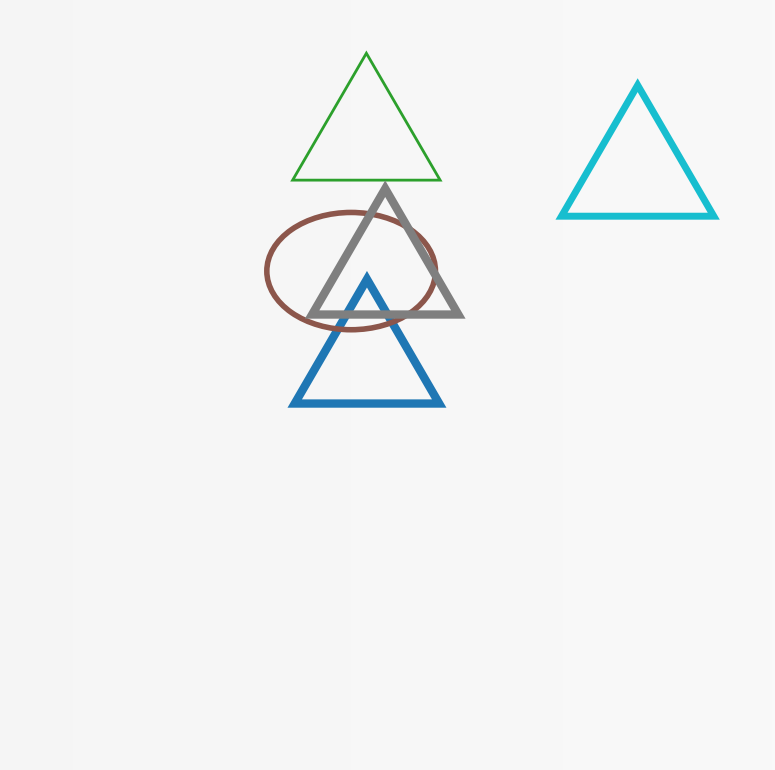[{"shape": "triangle", "thickness": 3, "radius": 0.54, "center": [0.474, 0.53]}, {"shape": "triangle", "thickness": 1, "radius": 0.55, "center": [0.473, 0.821]}, {"shape": "oval", "thickness": 2, "radius": 0.54, "center": [0.453, 0.648]}, {"shape": "triangle", "thickness": 3, "radius": 0.54, "center": [0.497, 0.646]}, {"shape": "triangle", "thickness": 2.5, "radius": 0.57, "center": [0.823, 0.776]}]